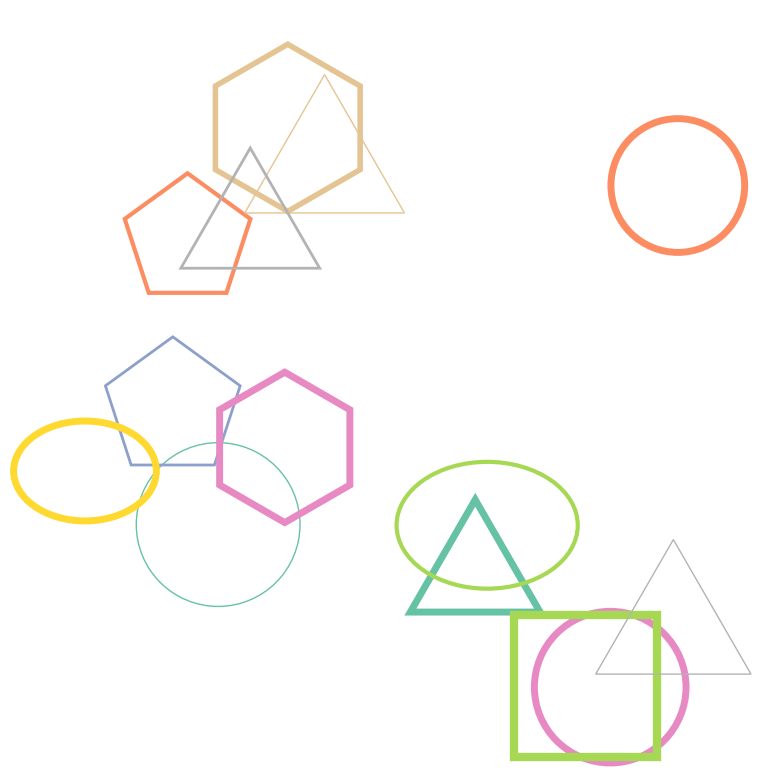[{"shape": "circle", "thickness": 0.5, "radius": 0.53, "center": [0.283, 0.319]}, {"shape": "triangle", "thickness": 2.5, "radius": 0.49, "center": [0.617, 0.254]}, {"shape": "pentagon", "thickness": 1.5, "radius": 0.43, "center": [0.244, 0.689]}, {"shape": "circle", "thickness": 2.5, "radius": 0.43, "center": [0.88, 0.759]}, {"shape": "pentagon", "thickness": 1, "radius": 0.46, "center": [0.224, 0.471]}, {"shape": "circle", "thickness": 2.5, "radius": 0.49, "center": [0.792, 0.108]}, {"shape": "hexagon", "thickness": 2.5, "radius": 0.49, "center": [0.37, 0.419]}, {"shape": "oval", "thickness": 1.5, "radius": 0.59, "center": [0.633, 0.318]}, {"shape": "square", "thickness": 3, "radius": 0.46, "center": [0.76, 0.109]}, {"shape": "oval", "thickness": 2.5, "radius": 0.46, "center": [0.11, 0.388]}, {"shape": "triangle", "thickness": 0.5, "radius": 0.6, "center": [0.422, 0.783]}, {"shape": "hexagon", "thickness": 2, "radius": 0.54, "center": [0.374, 0.834]}, {"shape": "triangle", "thickness": 1, "radius": 0.52, "center": [0.325, 0.704]}, {"shape": "triangle", "thickness": 0.5, "radius": 0.58, "center": [0.874, 0.183]}]